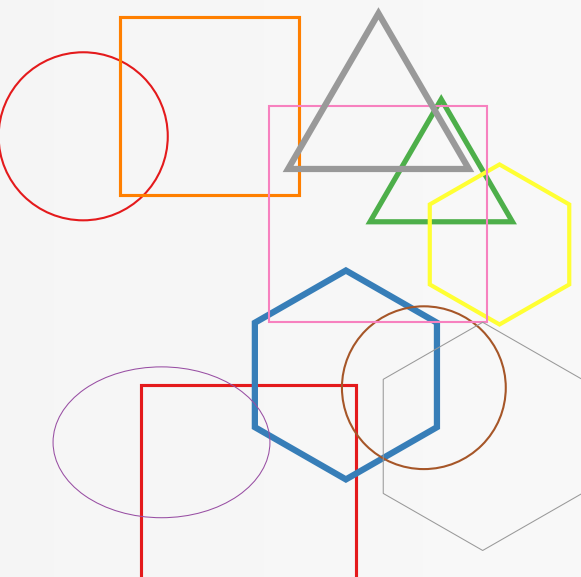[{"shape": "square", "thickness": 1.5, "radius": 0.93, "center": [0.428, 0.146]}, {"shape": "circle", "thickness": 1, "radius": 0.73, "center": [0.143, 0.763]}, {"shape": "hexagon", "thickness": 3, "radius": 0.9, "center": [0.595, 0.35]}, {"shape": "triangle", "thickness": 2.5, "radius": 0.71, "center": [0.759, 0.686]}, {"shape": "oval", "thickness": 0.5, "radius": 0.93, "center": [0.278, 0.233]}, {"shape": "square", "thickness": 1.5, "radius": 0.77, "center": [0.36, 0.815]}, {"shape": "hexagon", "thickness": 2, "radius": 0.69, "center": [0.859, 0.576]}, {"shape": "circle", "thickness": 1, "radius": 0.7, "center": [0.729, 0.328]}, {"shape": "square", "thickness": 1, "radius": 0.94, "center": [0.651, 0.629]}, {"shape": "hexagon", "thickness": 0.5, "radius": 0.99, "center": [0.83, 0.244]}, {"shape": "triangle", "thickness": 3, "radius": 0.9, "center": [0.651, 0.796]}]